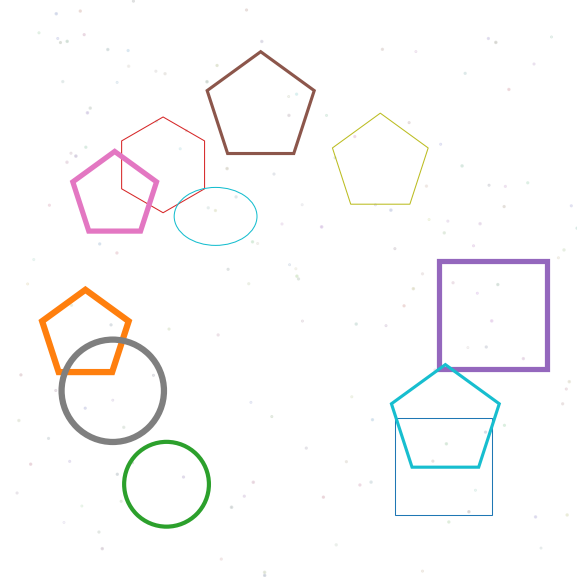[{"shape": "square", "thickness": 0.5, "radius": 0.42, "center": [0.768, 0.192]}, {"shape": "pentagon", "thickness": 3, "radius": 0.39, "center": [0.148, 0.419]}, {"shape": "circle", "thickness": 2, "radius": 0.37, "center": [0.288, 0.161]}, {"shape": "hexagon", "thickness": 0.5, "radius": 0.41, "center": [0.282, 0.714]}, {"shape": "square", "thickness": 2.5, "radius": 0.47, "center": [0.854, 0.454]}, {"shape": "pentagon", "thickness": 1.5, "radius": 0.49, "center": [0.451, 0.812]}, {"shape": "pentagon", "thickness": 2.5, "radius": 0.38, "center": [0.199, 0.661]}, {"shape": "circle", "thickness": 3, "radius": 0.44, "center": [0.195, 0.322]}, {"shape": "pentagon", "thickness": 0.5, "radius": 0.44, "center": [0.659, 0.716]}, {"shape": "oval", "thickness": 0.5, "radius": 0.36, "center": [0.373, 0.624]}, {"shape": "pentagon", "thickness": 1.5, "radius": 0.49, "center": [0.771, 0.27]}]